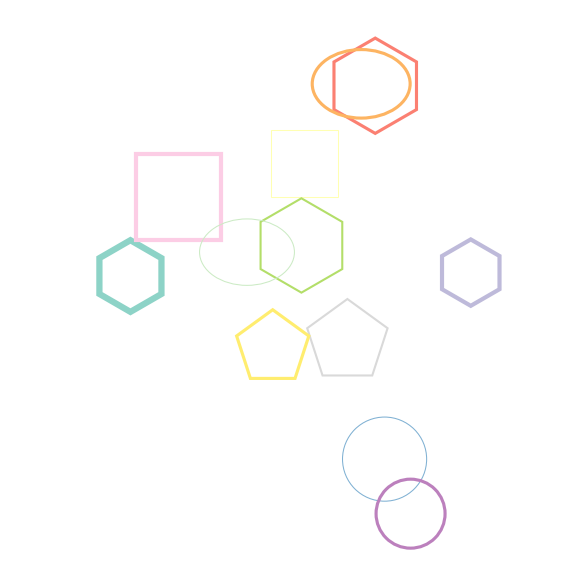[{"shape": "hexagon", "thickness": 3, "radius": 0.31, "center": [0.226, 0.521]}, {"shape": "square", "thickness": 0.5, "radius": 0.29, "center": [0.528, 0.716]}, {"shape": "hexagon", "thickness": 2, "radius": 0.29, "center": [0.815, 0.527]}, {"shape": "hexagon", "thickness": 1.5, "radius": 0.41, "center": [0.65, 0.851]}, {"shape": "circle", "thickness": 0.5, "radius": 0.36, "center": [0.666, 0.204]}, {"shape": "oval", "thickness": 1.5, "radius": 0.42, "center": [0.625, 0.854]}, {"shape": "hexagon", "thickness": 1, "radius": 0.41, "center": [0.522, 0.574]}, {"shape": "square", "thickness": 2, "radius": 0.37, "center": [0.309, 0.658]}, {"shape": "pentagon", "thickness": 1, "radius": 0.37, "center": [0.602, 0.408]}, {"shape": "circle", "thickness": 1.5, "radius": 0.3, "center": [0.711, 0.11]}, {"shape": "oval", "thickness": 0.5, "radius": 0.41, "center": [0.428, 0.563]}, {"shape": "pentagon", "thickness": 1.5, "radius": 0.33, "center": [0.472, 0.397]}]